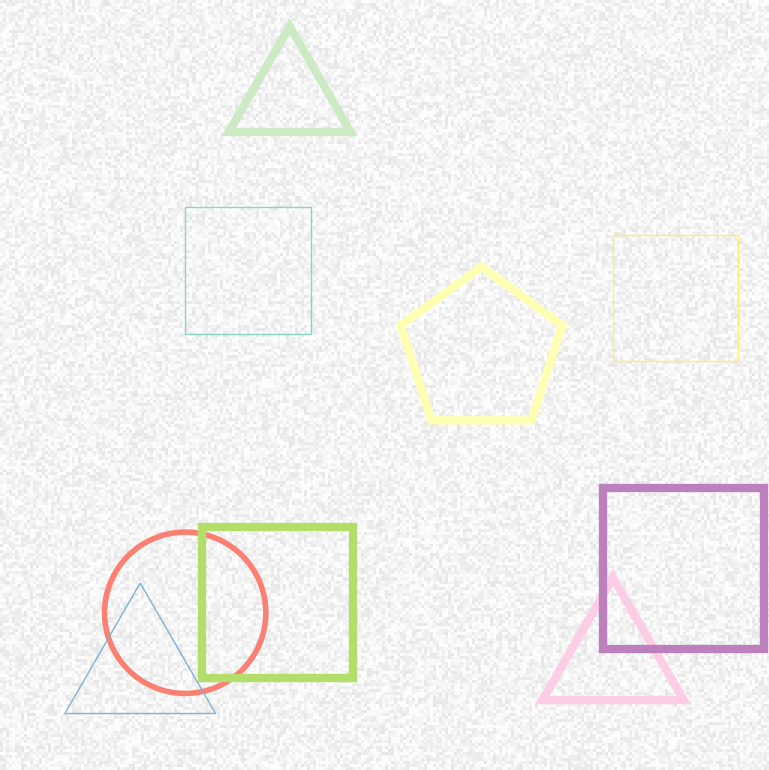[{"shape": "square", "thickness": 0.5, "radius": 0.41, "center": [0.322, 0.649]}, {"shape": "pentagon", "thickness": 3, "radius": 0.55, "center": [0.625, 0.543]}, {"shape": "circle", "thickness": 2, "radius": 0.52, "center": [0.241, 0.204]}, {"shape": "triangle", "thickness": 0.5, "radius": 0.56, "center": [0.182, 0.13]}, {"shape": "square", "thickness": 3, "radius": 0.49, "center": [0.36, 0.217]}, {"shape": "triangle", "thickness": 3, "radius": 0.53, "center": [0.796, 0.144]}, {"shape": "square", "thickness": 3, "radius": 0.52, "center": [0.888, 0.262]}, {"shape": "triangle", "thickness": 3, "radius": 0.46, "center": [0.376, 0.874]}, {"shape": "square", "thickness": 0.5, "radius": 0.41, "center": [0.877, 0.613]}]